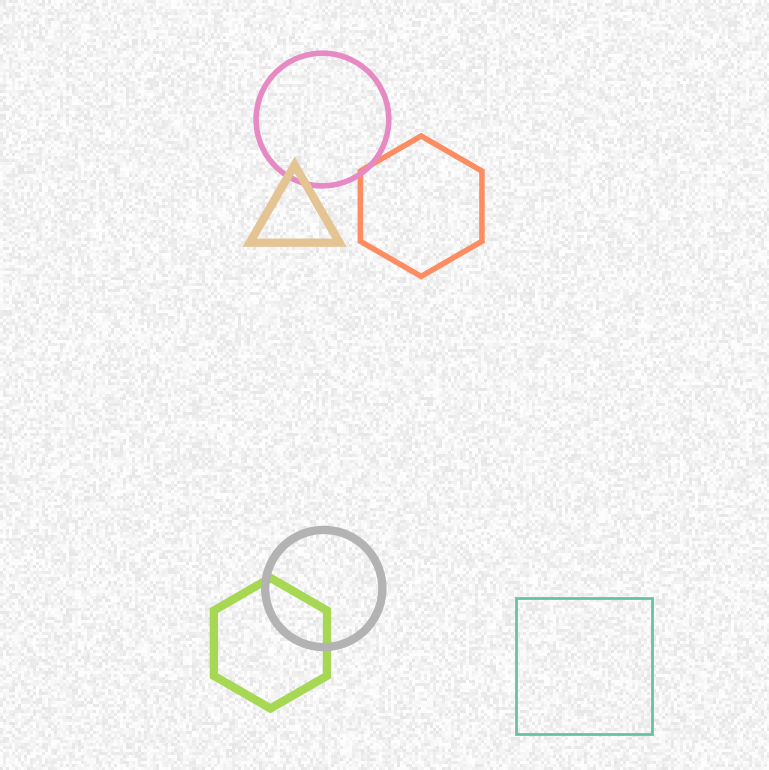[{"shape": "square", "thickness": 1, "radius": 0.44, "center": [0.758, 0.135]}, {"shape": "hexagon", "thickness": 2, "radius": 0.46, "center": [0.547, 0.732]}, {"shape": "circle", "thickness": 2, "radius": 0.43, "center": [0.419, 0.845]}, {"shape": "hexagon", "thickness": 3, "radius": 0.42, "center": [0.351, 0.165]}, {"shape": "triangle", "thickness": 3, "radius": 0.34, "center": [0.383, 0.718]}, {"shape": "circle", "thickness": 3, "radius": 0.38, "center": [0.42, 0.236]}]